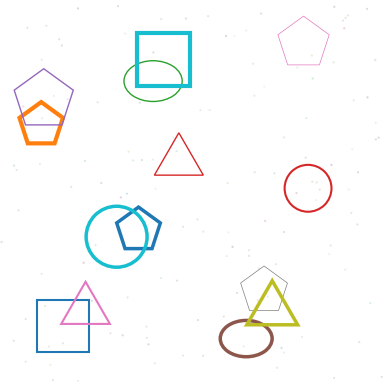[{"shape": "pentagon", "thickness": 2.5, "radius": 0.3, "center": [0.36, 0.402]}, {"shape": "square", "thickness": 1.5, "radius": 0.34, "center": [0.164, 0.152]}, {"shape": "pentagon", "thickness": 3, "radius": 0.3, "center": [0.107, 0.676]}, {"shape": "oval", "thickness": 1, "radius": 0.38, "center": [0.398, 0.789]}, {"shape": "circle", "thickness": 1.5, "radius": 0.3, "center": [0.8, 0.511]}, {"shape": "triangle", "thickness": 1, "radius": 0.37, "center": [0.465, 0.582]}, {"shape": "pentagon", "thickness": 1, "radius": 0.4, "center": [0.114, 0.741]}, {"shape": "oval", "thickness": 2.5, "radius": 0.34, "center": [0.639, 0.121]}, {"shape": "triangle", "thickness": 1.5, "radius": 0.37, "center": [0.222, 0.195]}, {"shape": "pentagon", "thickness": 0.5, "radius": 0.35, "center": [0.788, 0.888]}, {"shape": "pentagon", "thickness": 0.5, "radius": 0.32, "center": [0.686, 0.245]}, {"shape": "triangle", "thickness": 2.5, "radius": 0.38, "center": [0.707, 0.194]}, {"shape": "square", "thickness": 3, "radius": 0.34, "center": [0.425, 0.846]}, {"shape": "circle", "thickness": 2.5, "radius": 0.4, "center": [0.303, 0.385]}]